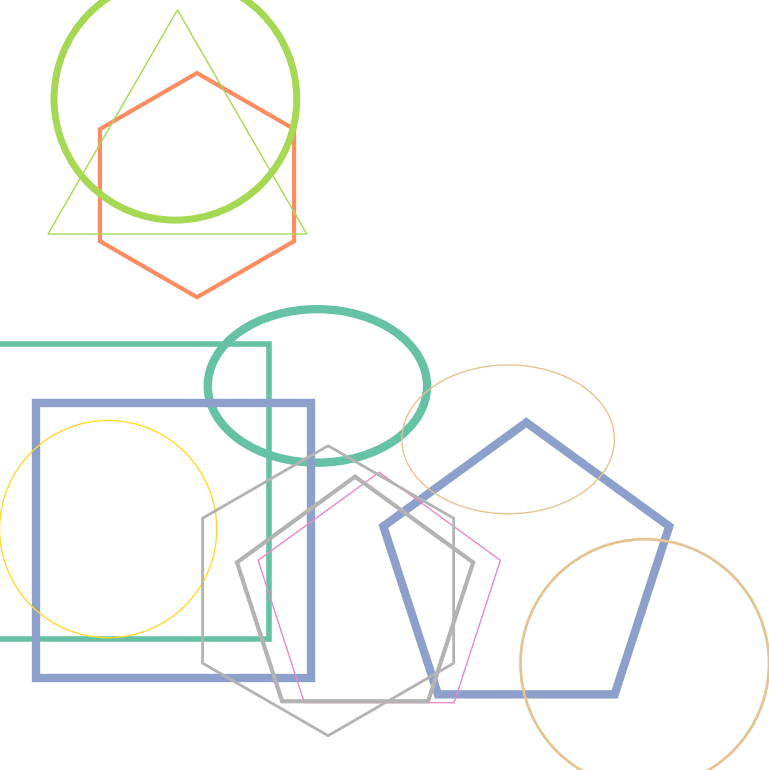[{"shape": "oval", "thickness": 3, "radius": 0.71, "center": [0.412, 0.499]}, {"shape": "square", "thickness": 2, "radius": 0.96, "center": [0.158, 0.362]}, {"shape": "hexagon", "thickness": 1.5, "radius": 0.73, "center": [0.256, 0.76]}, {"shape": "pentagon", "thickness": 3, "radius": 0.98, "center": [0.684, 0.256]}, {"shape": "square", "thickness": 3, "radius": 0.89, "center": [0.225, 0.298]}, {"shape": "pentagon", "thickness": 0.5, "radius": 0.83, "center": [0.493, 0.221]}, {"shape": "triangle", "thickness": 0.5, "radius": 0.97, "center": [0.23, 0.793]}, {"shape": "circle", "thickness": 2.5, "radius": 0.79, "center": [0.228, 0.872]}, {"shape": "circle", "thickness": 0.5, "radius": 0.71, "center": [0.14, 0.313]}, {"shape": "circle", "thickness": 1, "radius": 0.81, "center": [0.837, 0.138]}, {"shape": "oval", "thickness": 0.5, "radius": 0.69, "center": [0.66, 0.429]}, {"shape": "pentagon", "thickness": 1.5, "radius": 0.81, "center": [0.461, 0.22]}, {"shape": "hexagon", "thickness": 1, "radius": 0.94, "center": [0.426, 0.233]}]